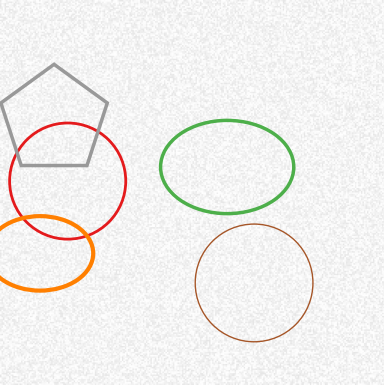[{"shape": "circle", "thickness": 2, "radius": 0.75, "center": [0.176, 0.53]}, {"shape": "oval", "thickness": 2.5, "radius": 0.86, "center": [0.59, 0.566]}, {"shape": "oval", "thickness": 3, "radius": 0.69, "center": [0.104, 0.342]}, {"shape": "circle", "thickness": 1, "radius": 0.76, "center": [0.66, 0.265]}, {"shape": "pentagon", "thickness": 2.5, "radius": 0.73, "center": [0.14, 0.688]}]